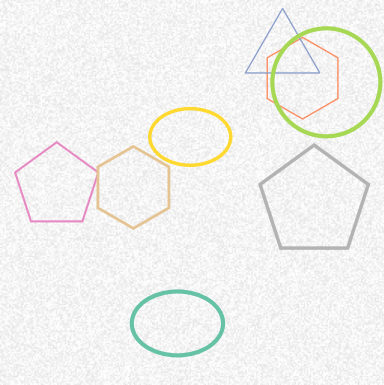[{"shape": "oval", "thickness": 3, "radius": 0.59, "center": [0.461, 0.16]}, {"shape": "hexagon", "thickness": 1, "radius": 0.53, "center": [0.786, 0.797]}, {"shape": "triangle", "thickness": 1, "radius": 0.56, "center": [0.734, 0.866]}, {"shape": "pentagon", "thickness": 1.5, "radius": 0.57, "center": [0.147, 0.517]}, {"shape": "circle", "thickness": 3, "radius": 0.7, "center": [0.848, 0.786]}, {"shape": "oval", "thickness": 2.5, "radius": 0.53, "center": [0.494, 0.644]}, {"shape": "hexagon", "thickness": 2, "radius": 0.53, "center": [0.347, 0.513]}, {"shape": "pentagon", "thickness": 2.5, "radius": 0.74, "center": [0.816, 0.475]}]